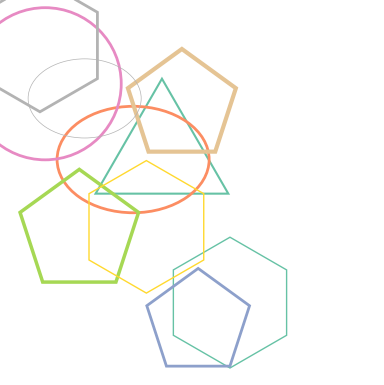[{"shape": "triangle", "thickness": 1.5, "radius": 0.99, "center": [0.421, 0.597]}, {"shape": "hexagon", "thickness": 1, "radius": 0.85, "center": [0.597, 0.214]}, {"shape": "oval", "thickness": 2, "radius": 0.99, "center": [0.346, 0.586]}, {"shape": "pentagon", "thickness": 2, "radius": 0.7, "center": [0.515, 0.163]}, {"shape": "circle", "thickness": 2, "radius": 0.99, "center": [0.117, 0.782]}, {"shape": "pentagon", "thickness": 2.5, "radius": 0.81, "center": [0.206, 0.398]}, {"shape": "hexagon", "thickness": 1, "radius": 0.86, "center": [0.38, 0.411]}, {"shape": "pentagon", "thickness": 3, "radius": 0.74, "center": [0.472, 0.725]}, {"shape": "oval", "thickness": 0.5, "radius": 0.73, "center": [0.22, 0.744]}, {"shape": "hexagon", "thickness": 2, "radius": 0.86, "center": [0.104, 0.882]}]